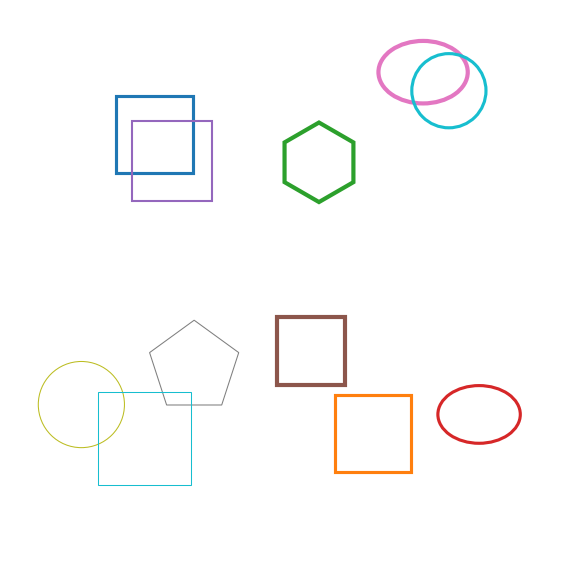[{"shape": "square", "thickness": 1.5, "radius": 0.33, "center": [0.268, 0.766]}, {"shape": "square", "thickness": 1.5, "radius": 0.33, "center": [0.646, 0.248]}, {"shape": "hexagon", "thickness": 2, "radius": 0.34, "center": [0.552, 0.718]}, {"shape": "oval", "thickness": 1.5, "radius": 0.36, "center": [0.83, 0.281]}, {"shape": "square", "thickness": 1, "radius": 0.34, "center": [0.298, 0.72]}, {"shape": "square", "thickness": 2, "radius": 0.29, "center": [0.539, 0.392]}, {"shape": "oval", "thickness": 2, "radius": 0.39, "center": [0.733, 0.874]}, {"shape": "pentagon", "thickness": 0.5, "radius": 0.41, "center": [0.336, 0.363]}, {"shape": "circle", "thickness": 0.5, "radius": 0.37, "center": [0.141, 0.299]}, {"shape": "square", "thickness": 0.5, "radius": 0.4, "center": [0.251, 0.239]}, {"shape": "circle", "thickness": 1.5, "radius": 0.32, "center": [0.777, 0.842]}]